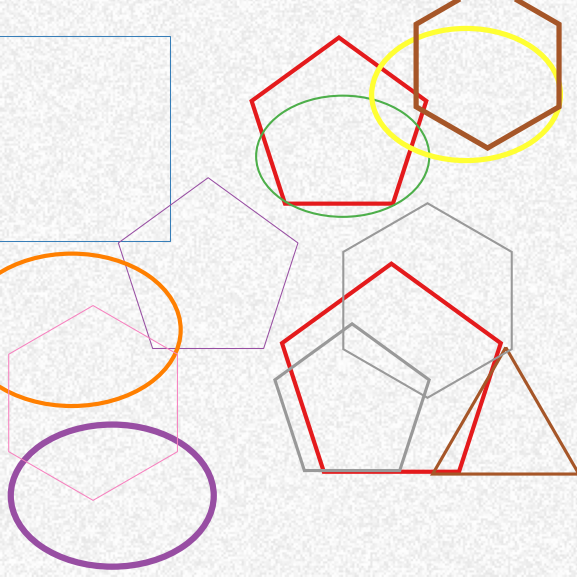[{"shape": "pentagon", "thickness": 2, "radius": 0.79, "center": [0.587, 0.775]}, {"shape": "pentagon", "thickness": 2, "radius": 1.0, "center": [0.678, 0.343]}, {"shape": "square", "thickness": 0.5, "radius": 0.89, "center": [0.116, 0.759]}, {"shape": "oval", "thickness": 1, "radius": 0.75, "center": [0.593, 0.729]}, {"shape": "oval", "thickness": 3, "radius": 0.88, "center": [0.194, 0.141]}, {"shape": "pentagon", "thickness": 0.5, "radius": 0.82, "center": [0.36, 0.528]}, {"shape": "oval", "thickness": 2, "radius": 0.94, "center": [0.124, 0.428]}, {"shape": "oval", "thickness": 2.5, "radius": 0.82, "center": [0.807, 0.835]}, {"shape": "triangle", "thickness": 1.5, "radius": 0.73, "center": [0.876, 0.251]}, {"shape": "hexagon", "thickness": 2.5, "radius": 0.71, "center": [0.844, 0.886]}, {"shape": "hexagon", "thickness": 0.5, "radius": 0.84, "center": [0.161, 0.301]}, {"shape": "pentagon", "thickness": 1.5, "radius": 0.7, "center": [0.61, 0.298]}, {"shape": "hexagon", "thickness": 1, "radius": 0.84, "center": [0.74, 0.479]}]